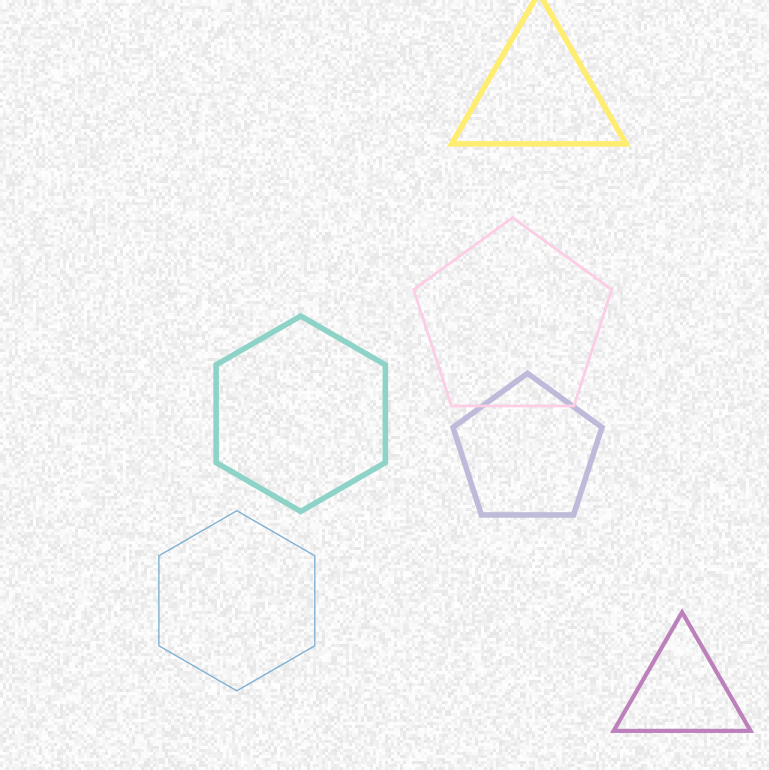[{"shape": "hexagon", "thickness": 2, "radius": 0.63, "center": [0.391, 0.463]}, {"shape": "pentagon", "thickness": 2, "radius": 0.51, "center": [0.685, 0.414]}, {"shape": "hexagon", "thickness": 0.5, "radius": 0.58, "center": [0.308, 0.22]}, {"shape": "pentagon", "thickness": 1, "radius": 0.68, "center": [0.666, 0.582]}, {"shape": "triangle", "thickness": 1.5, "radius": 0.51, "center": [0.886, 0.102]}, {"shape": "triangle", "thickness": 2, "radius": 0.65, "center": [0.7, 0.879]}]